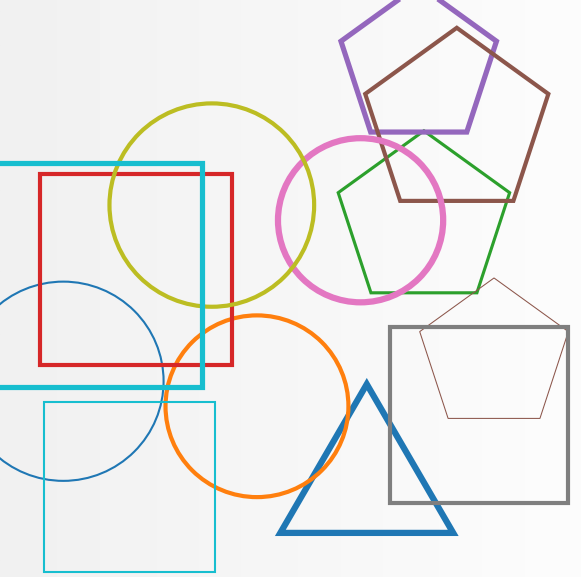[{"shape": "circle", "thickness": 1, "radius": 0.86, "center": [0.109, 0.339]}, {"shape": "triangle", "thickness": 3, "radius": 0.86, "center": [0.631, 0.162]}, {"shape": "circle", "thickness": 2, "radius": 0.79, "center": [0.442, 0.296]}, {"shape": "pentagon", "thickness": 1.5, "radius": 0.78, "center": [0.729, 0.618]}, {"shape": "square", "thickness": 2, "radius": 0.82, "center": [0.234, 0.532]}, {"shape": "pentagon", "thickness": 2.5, "radius": 0.7, "center": [0.72, 0.884]}, {"shape": "pentagon", "thickness": 2, "radius": 0.83, "center": [0.786, 0.785]}, {"shape": "pentagon", "thickness": 0.5, "radius": 0.67, "center": [0.85, 0.383]}, {"shape": "circle", "thickness": 3, "radius": 0.71, "center": [0.62, 0.618]}, {"shape": "square", "thickness": 2, "radius": 0.77, "center": [0.824, 0.281]}, {"shape": "circle", "thickness": 2, "radius": 0.88, "center": [0.364, 0.644]}, {"shape": "square", "thickness": 2.5, "radius": 0.97, "center": [0.153, 0.523]}, {"shape": "square", "thickness": 1, "radius": 0.74, "center": [0.223, 0.156]}]